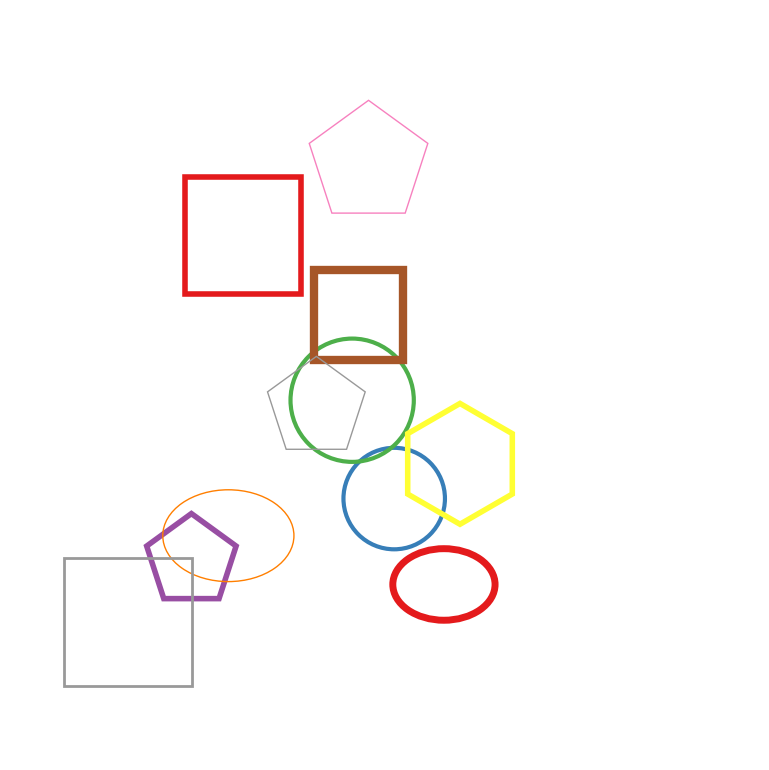[{"shape": "oval", "thickness": 2.5, "radius": 0.33, "center": [0.577, 0.241]}, {"shape": "square", "thickness": 2, "radius": 0.38, "center": [0.316, 0.694]}, {"shape": "circle", "thickness": 1.5, "radius": 0.33, "center": [0.512, 0.353]}, {"shape": "circle", "thickness": 1.5, "radius": 0.4, "center": [0.457, 0.48]}, {"shape": "pentagon", "thickness": 2, "radius": 0.31, "center": [0.249, 0.272]}, {"shape": "oval", "thickness": 0.5, "radius": 0.43, "center": [0.297, 0.304]}, {"shape": "hexagon", "thickness": 2, "radius": 0.39, "center": [0.597, 0.398]}, {"shape": "square", "thickness": 3, "radius": 0.29, "center": [0.466, 0.591]}, {"shape": "pentagon", "thickness": 0.5, "radius": 0.4, "center": [0.479, 0.789]}, {"shape": "pentagon", "thickness": 0.5, "radius": 0.33, "center": [0.411, 0.47]}, {"shape": "square", "thickness": 1, "radius": 0.42, "center": [0.166, 0.192]}]